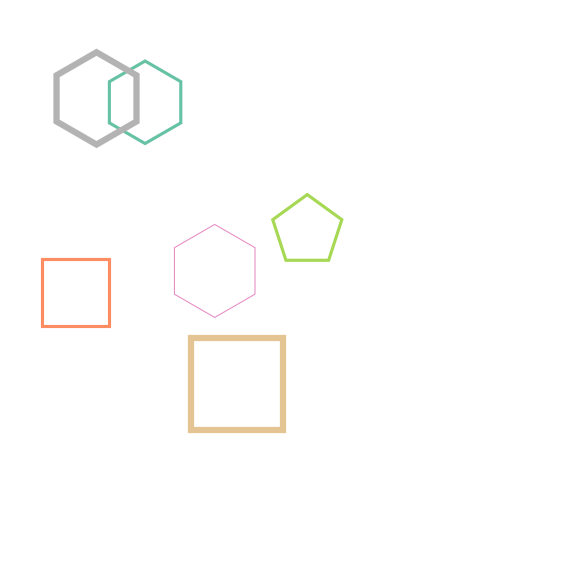[{"shape": "hexagon", "thickness": 1.5, "radius": 0.36, "center": [0.251, 0.822]}, {"shape": "square", "thickness": 1.5, "radius": 0.29, "center": [0.13, 0.492]}, {"shape": "hexagon", "thickness": 0.5, "radius": 0.4, "center": [0.372, 0.53]}, {"shape": "pentagon", "thickness": 1.5, "radius": 0.31, "center": [0.532, 0.599]}, {"shape": "square", "thickness": 3, "radius": 0.4, "center": [0.41, 0.334]}, {"shape": "hexagon", "thickness": 3, "radius": 0.4, "center": [0.167, 0.829]}]